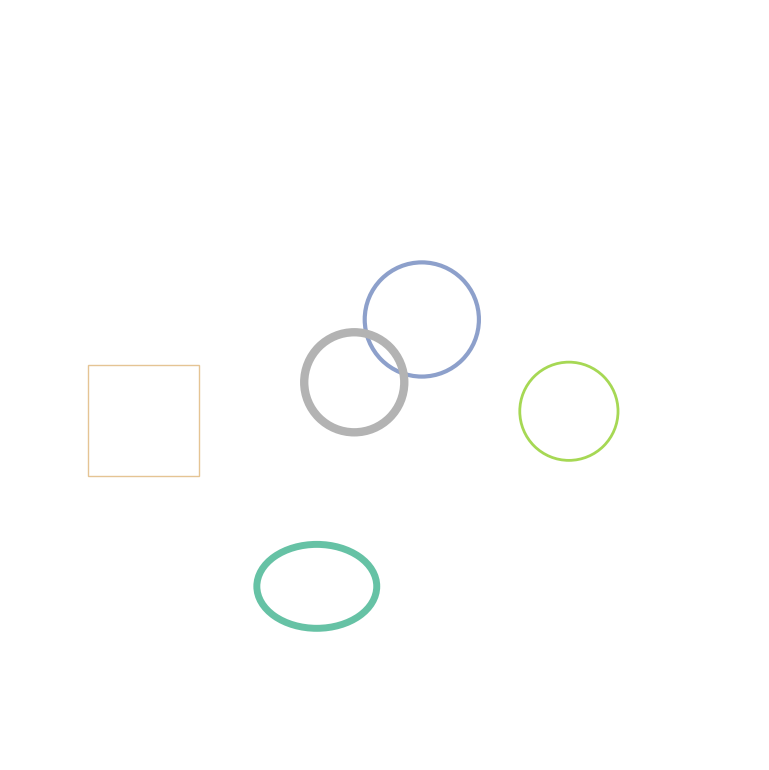[{"shape": "oval", "thickness": 2.5, "radius": 0.39, "center": [0.411, 0.239]}, {"shape": "circle", "thickness": 1.5, "radius": 0.37, "center": [0.548, 0.585]}, {"shape": "circle", "thickness": 1, "radius": 0.32, "center": [0.739, 0.466]}, {"shape": "square", "thickness": 0.5, "radius": 0.36, "center": [0.187, 0.454]}, {"shape": "circle", "thickness": 3, "radius": 0.32, "center": [0.46, 0.504]}]